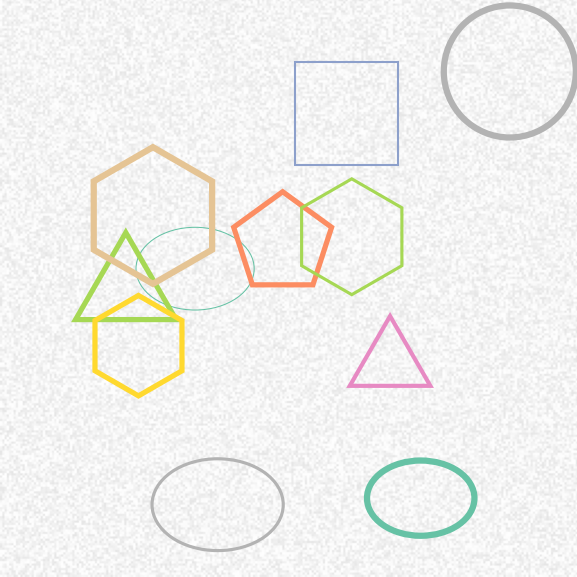[{"shape": "oval", "thickness": 3, "radius": 0.47, "center": [0.729, 0.137]}, {"shape": "oval", "thickness": 0.5, "radius": 0.51, "center": [0.338, 0.534]}, {"shape": "pentagon", "thickness": 2.5, "radius": 0.45, "center": [0.489, 0.578]}, {"shape": "square", "thickness": 1, "radius": 0.44, "center": [0.6, 0.803]}, {"shape": "triangle", "thickness": 2, "radius": 0.4, "center": [0.675, 0.371]}, {"shape": "hexagon", "thickness": 1.5, "radius": 0.5, "center": [0.609, 0.589]}, {"shape": "triangle", "thickness": 2.5, "radius": 0.5, "center": [0.218, 0.496]}, {"shape": "hexagon", "thickness": 2.5, "radius": 0.43, "center": [0.24, 0.401]}, {"shape": "hexagon", "thickness": 3, "radius": 0.59, "center": [0.265, 0.626]}, {"shape": "oval", "thickness": 1.5, "radius": 0.57, "center": [0.377, 0.125]}, {"shape": "circle", "thickness": 3, "radius": 0.57, "center": [0.883, 0.875]}]